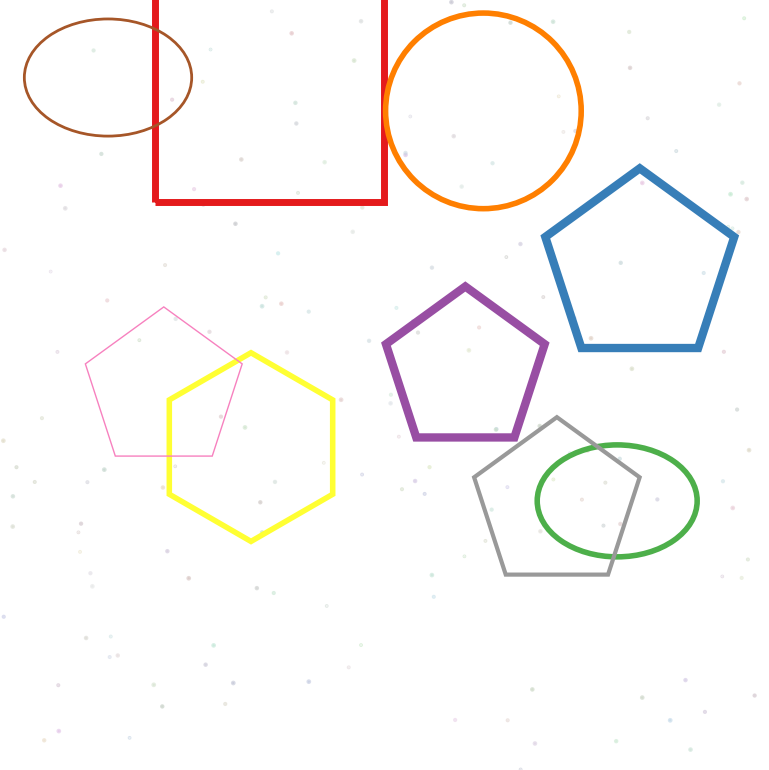[{"shape": "square", "thickness": 2.5, "radius": 0.74, "center": [0.35, 0.887]}, {"shape": "pentagon", "thickness": 3, "radius": 0.64, "center": [0.831, 0.652]}, {"shape": "oval", "thickness": 2, "radius": 0.52, "center": [0.802, 0.35]}, {"shape": "pentagon", "thickness": 3, "radius": 0.54, "center": [0.604, 0.52]}, {"shape": "circle", "thickness": 2, "radius": 0.64, "center": [0.628, 0.856]}, {"shape": "hexagon", "thickness": 2, "radius": 0.61, "center": [0.326, 0.419]}, {"shape": "oval", "thickness": 1, "radius": 0.54, "center": [0.14, 0.899]}, {"shape": "pentagon", "thickness": 0.5, "radius": 0.54, "center": [0.213, 0.494]}, {"shape": "pentagon", "thickness": 1.5, "radius": 0.57, "center": [0.723, 0.345]}]